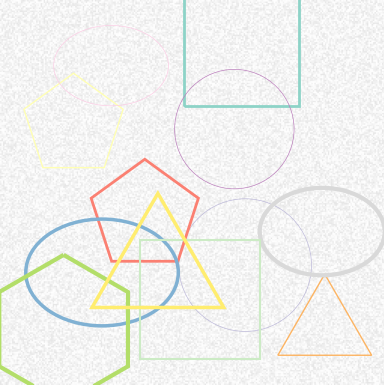[{"shape": "square", "thickness": 2, "radius": 0.75, "center": [0.627, 0.875]}, {"shape": "pentagon", "thickness": 1, "radius": 0.68, "center": [0.191, 0.674]}, {"shape": "circle", "thickness": 0.5, "radius": 0.86, "center": [0.637, 0.311]}, {"shape": "pentagon", "thickness": 2, "radius": 0.73, "center": [0.376, 0.44]}, {"shape": "oval", "thickness": 2.5, "radius": 0.99, "center": [0.265, 0.292]}, {"shape": "triangle", "thickness": 1, "radius": 0.7, "center": [0.843, 0.148]}, {"shape": "hexagon", "thickness": 3, "radius": 0.96, "center": [0.165, 0.145]}, {"shape": "oval", "thickness": 0.5, "radius": 0.75, "center": [0.288, 0.829]}, {"shape": "oval", "thickness": 3, "radius": 0.81, "center": [0.837, 0.399]}, {"shape": "circle", "thickness": 0.5, "radius": 0.78, "center": [0.609, 0.665]}, {"shape": "square", "thickness": 1.5, "radius": 0.78, "center": [0.519, 0.222]}, {"shape": "triangle", "thickness": 2.5, "radius": 0.99, "center": [0.41, 0.3]}]